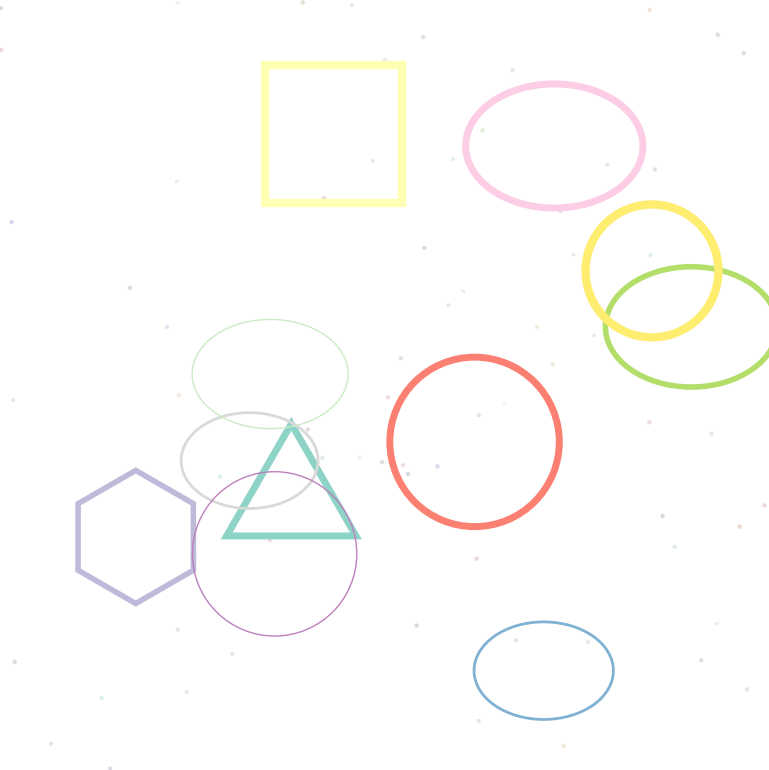[{"shape": "triangle", "thickness": 2.5, "radius": 0.48, "center": [0.378, 0.352]}, {"shape": "square", "thickness": 3, "radius": 0.45, "center": [0.433, 0.825]}, {"shape": "hexagon", "thickness": 2, "radius": 0.43, "center": [0.176, 0.303]}, {"shape": "circle", "thickness": 2.5, "radius": 0.55, "center": [0.616, 0.426]}, {"shape": "oval", "thickness": 1, "radius": 0.45, "center": [0.706, 0.129]}, {"shape": "oval", "thickness": 2, "radius": 0.56, "center": [0.898, 0.575]}, {"shape": "oval", "thickness": 2.5, "radius": 0.58, "center": [0.72, 0.81]}, {"shape": "oval", "thickness": 1, "radius": 0.44, "center": [0.324, 0.402]}, {"shape": "circle", "thickness": 0.5, "radius": 0.53, "center": [0.357, 0.281]}, {"shape": "oval", "thickness": 0.5, "radius": 0.51, "center": [0.351, 0.514]}, {"shape": "circle", "thickness": 3, "radius": 0.43, "center": [0.847, 0.648]}]